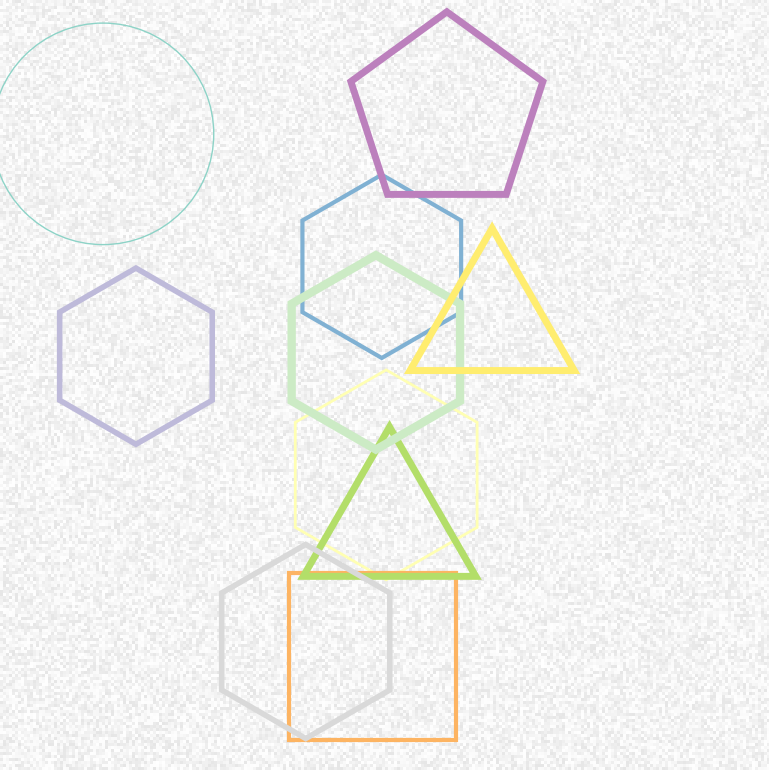[{"shape": "circle", "thickness": 0.5, "radius": 0.72, "center": [0.134, 0.826]}, {"shape": "hexagon", "thickness": 1, "radius": 0.68, "center": [0.502, 0.383]}, {"shape": "hexagon", "thickness": 2, "radius": 0.57, "center": [0.177, 0.537]}, {"shape": "hexagon", "thickness": 1.5, "radius": 0.6, "center": [0.496, 0.654]}, {"shape": "square", "thickness": 1.5, "radius": 0.54, "center": [0.484, 0.147]}, {"shape": "triangle", "thickness": 2.5, "radius": 0.65, "center": [0.506, 0.316]}, {"shape": "hexagon", "thickness": 2, "radius": 0.63, "center": [0.397, 0.167]}, {"shape": "pentagon", "thickness": 2.5, "radius": 0.66, "center": [0.58, 0.854]}, {"shape": "hexagon", "thickness": 3, "radius": 0.63, "center": [0.488, 0.542]}, {"shape": "triangle", "thickness": 2.5, "radius": 0.62, "center": [0.639, 0.58]}]